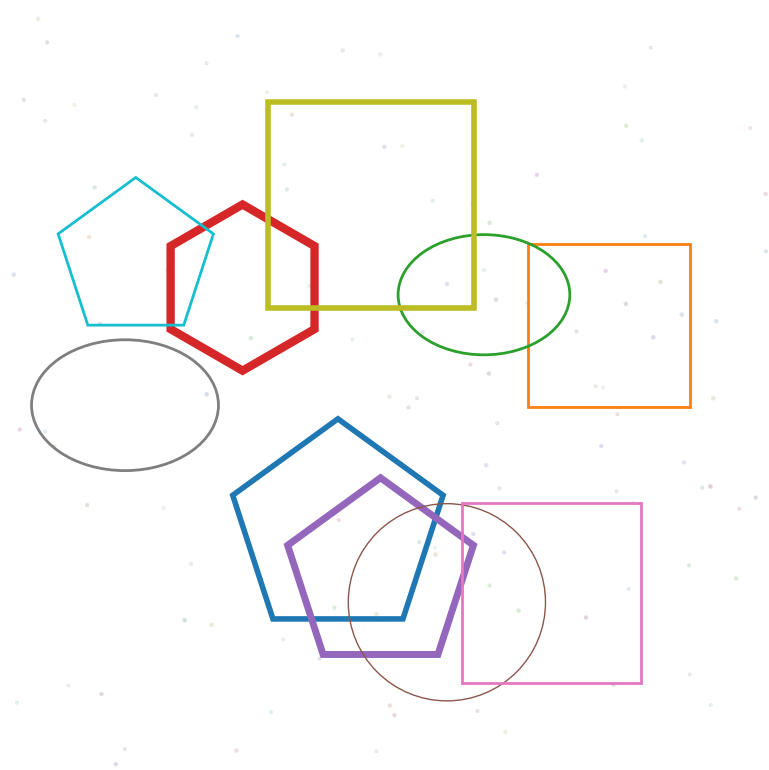[{"shape": "pentagon", "thickness": 2, "radius": 0.72, "center": [0.439, 0.312]}, {"shape": "square", "thickness": 1, "radius": 0.53, "center": [0.791, 0.578]}, {"shape": "oval", "thickness": 1, "radius": 0.56, "center": [0.629, 0.617]}, {"shape": "hexagon", "thickness": 3, "radius": 0.54, "center": [0.315, 0.627]}, {"shape": "pentagon", "thickness": 2.5, "radius": 0.63, "center": [0.494, 0.253]}, {"shape": "circle", "thickness": 0.5, "radius": 0.64, "center": [0.58, 0.218]}, {"shape": "square", "thickness": 1, "radius": 0.58, "center": [0.716, 0.23]}, {"shape": "oval", "thickness": 1, "radius": 0.61, "center": [0.162, 0.474]}, {"shape": "square", "thickness": 2, "radius": 0.67, "center": [0.482, 0.734]}, {"shape": "pentagon", "thickness": 1, "radius": 0.53, "center": [0.176, 0.664]}]